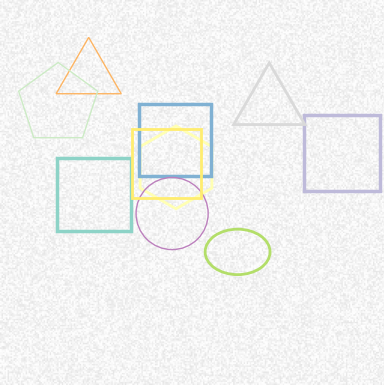[{"shape": "square", "thickness": 2.5, "radius": 0.48, "center": [0.244, 0.494]}, {"shape": "hexagon", "thickness": 2, "radius": 0.54, "center": [0.457, 0.565]}, {"shape": "square", "thickness": 2.5, "radius": 0.5, "center": [0.888, 0.603]}, {"shape": "square", "thickness": 2.5, "radius": 0.47, "center": [0.455, 0.636]}, {"shape": "triangle", "thickness": 1, "radius": 0.49, "center": [0.23, 0.805]}, {"shape": "oval", "thickness": 2, "radius": 0.42, "center": [0.617, 0.346]}, {"shape": "triangle", "thickness": 2, "radius": 0.53, "center": [0.699, 0.73]}, {"shape": "circle", "thickness": 1, "radius": 0.47, "center": [0.447, 0.445]}, {"shape": "pentagon", "thickness": 1, "radius": 0.54, "center": [0.151, 0.73]}, {"shape": "square", "thickness": 2, "radius": 0.45, "center": [0.433, 0.576]}]